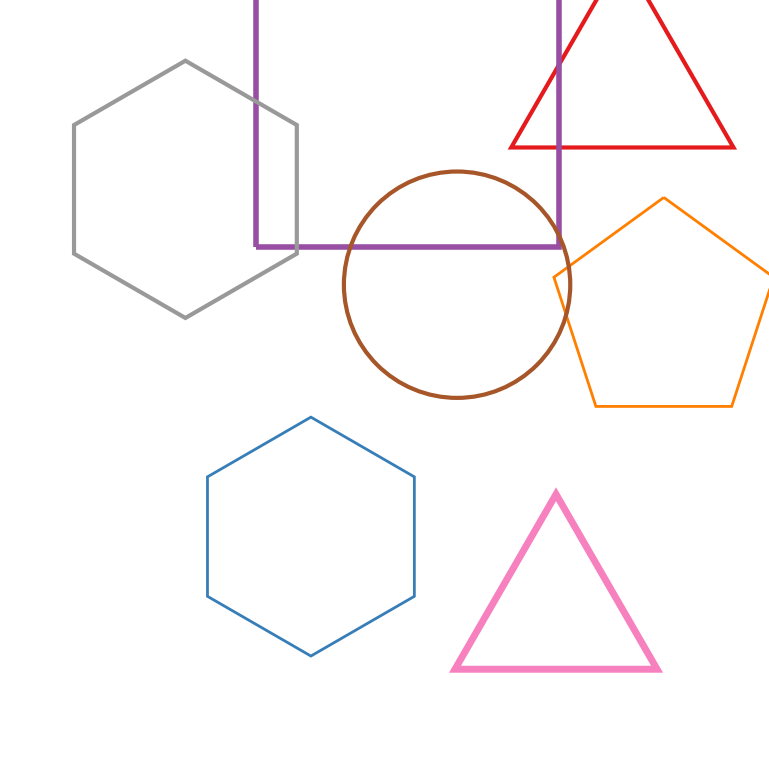[{"shape": "triangle", "thickness": 1.5, "radius": 0.83, "center": [0.808, 0.892]}, {"shape": "hexagon", "thickness": 1, "radius": 0.78, "center": [0.404, 0.303]}, {"shape": "square", "thickness": 2, "radius": 0.98, "center": [0.529, 0.876]}, {"shape": "pentagon", "thickness": 1, "radius": 0.75, "center": [0.862, 0.594]}, {"shape": "circle", "thickness": 1.5, "radius": 0.73, "center": [0.594, 0.63]}, {"shape": "triangle", "thickness": 2.5, "radius": 0.76, "center": [0.722, 0.207]}, {"shape": "hexagon", "thickness": 1.5, "radius": 0.84, "center": [0.241, 0.754]}]